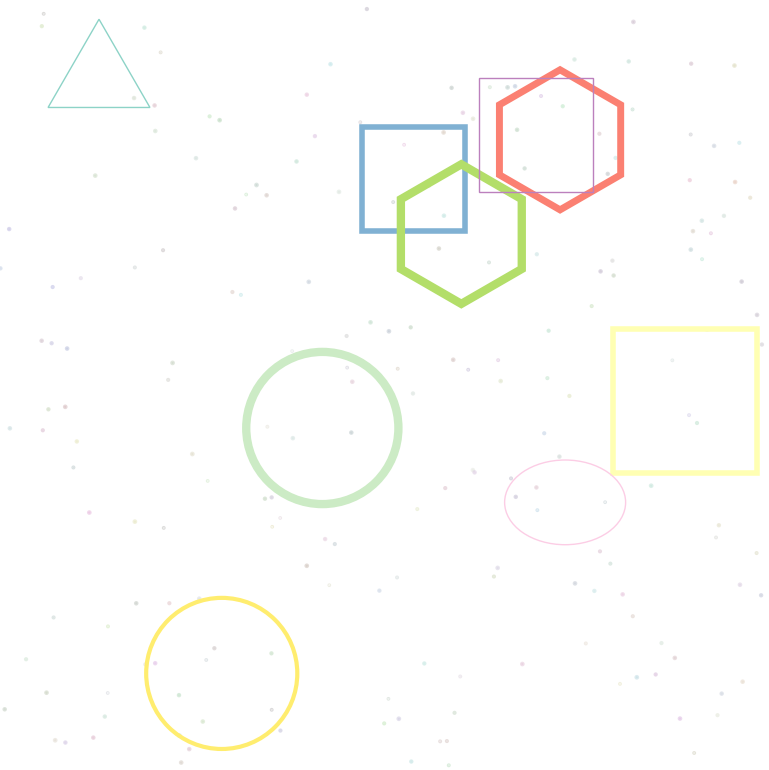[{"shape": "triangle", "thickness": 0.5, "radius": 0.38, "center": [0.129, 0.899]}, {"shape": "square", "thickness": 2, "radius": 0.47, "center": [0.889, 0.479]}, {"shape": "hexagon", "thickness": 2.5, "radius": 0.45, "center": [0.727, 0.818]}, {"shape": "square", "thickness": 2, "radius": 0.34, "center": [0.537, 0.767]}, {"shape": "hexagon", "thickness": 3, "radius": 0.45, "center": [0.599, 0.696]}, {"shape": "oval", "thickness": 0.5, "radius": 0.39, "center": [0.734, 0.348]}, {"shape": "square", "thickness": 0.5, "radius": 0.37, "center": [0.696, 0.825]}, {"shape": "circle", "thickness": 3, "radius": 0.49, "center": [0.419, 0.444]}, {"shape": "circle", "thickness": 1.5, "radius": 0.49, "center": [0.288, 0.125]}]